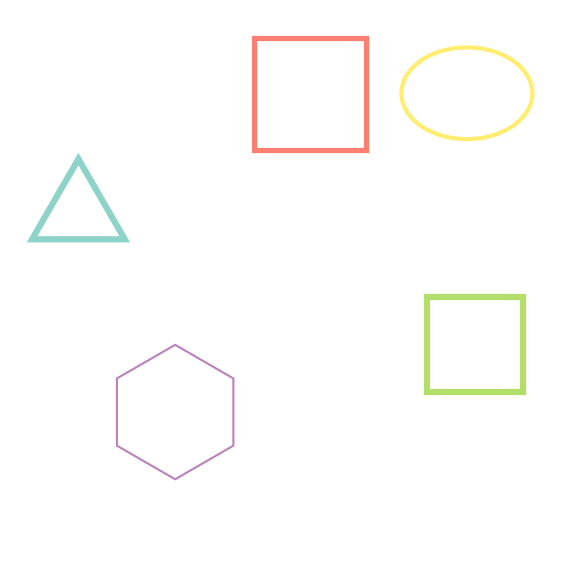[{"shape": "triangle", "thickness": 3, "radius": 0.46, "center": [0.136, 0.631]}, {"shape": "square", "thickness": 2.5, "radius": 0.48, "center": [0.537, 0.836]}, {"shape": "square", "thickness": 3, "radius": 0.41, "center": [0.823, 0.403]}, {"shape": "hexagon", "thickness": 1, "radius": 0.58, "center": [0.303, 0.286]}, {"shape": "oval", "thickness": 2, "radius": 0.57, "center": [0.809, 0.838]}]